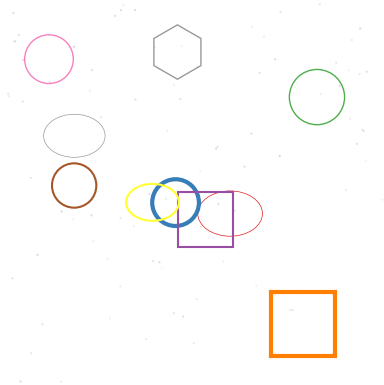[{"shape": "oval", "thickness": 0.5, "radius": 0.42, "center": [0.598, 0.445]}, {"shape": "circle", "thickness": 3, "radius": 0.3, "center": [0.456, 0.474]}, {"shape": "circle", "thickness": 1, "radius": 0.36, "center": [0.823, 0.748]}, {"shape": "square", "thickness": 1.5, "radius": 0.36, "center": [0.533, 0.429]}, {"shape": "square", "thickness": 3, "radius": 0.42, "center": [0.786, 0.157]}, {"shape": "oval", "thickness": 1.5, "radius": 0.34, "center": [0.396, 0.474]}, {"shape": "circle", "thickness": 1.5, "radius": 0.29, "center": [0.193, 0.518]}, {"shape": "circle", "thickness": 1, "radius": 0.32, "center": [0.127, 0.846]}, {"shape": "hexagon", "thickness": 1, "radius": 0.35, "center": [0.461, 0.865]}, {"shape": "oval", "thickness": 0.5, "radius": 0.4, "center": [0.193, 0.647]}]